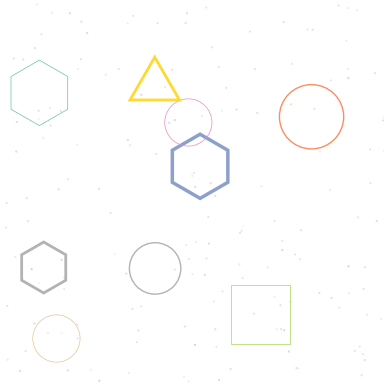[{"shape": "hexagon", "thickness": 0.5, "radius": 0.43, "center": [0.102, 0.759]}, {"shape": "circle", "thickness": 1, "radius": 0.42, "center": [0.809, 0.697]}, {"shape": "hexagon", "thickness": 2.5, "radius": 0.42, "center": [0.52, 0.568]}, {"shape": "circle", "thickness": 0.5, "radius": 0.31, "center": [0.489, 0.682]}, {"shape": "square", "thickness": 0.5, "radius": 0.38, "center": [0.677, 0.184]}, {"shape": "triangle", "thickness": 2, "radius": 0.37, "center": [0.402, 0.777]}, {"shape": "circle", "thickness": 0.5, "radius": 0.31, "center": [0.147, 0.121]}, {"shape": "circle", "thickness": 1, "radius": 0.33, "center": [0.403, 0.303]}, {"shape": "hexagon", "thickness": 2, "radius": 0.33, "center": [0.114, 0.305]}]